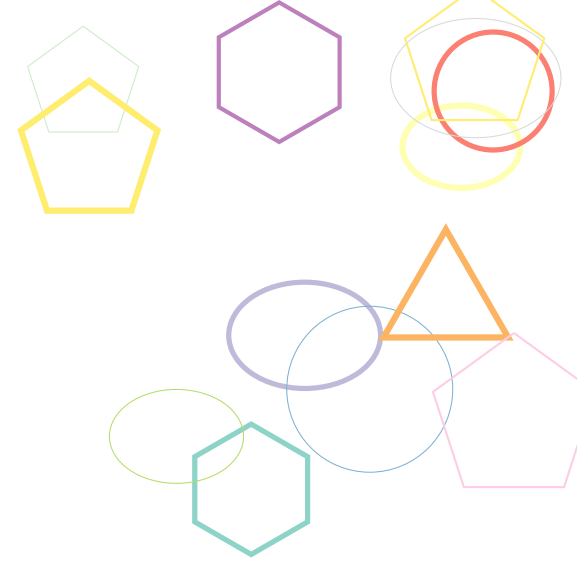[{"shape": "hexagon", "thickness": 2.5, "radius": 0.56, "center": [0.435, 0.152]}, {"shape": "oval", "thickness": 3, "radius": 0.51, "center": [0.799, 0.745]}, {"shape": "oval", "thickness": 2.5, "radius": 0.66, "center": [0.528, 0.418]}, {"shape": "circle", "thickness": 2.5, "radius": 0.51, "center": [0.854, 0.842]}, {"shape": "circle", "thickness": 0.5, "radius": 0.72, "center": [0.64, 0.325]}, {"shape": "triangle", "thickness": 3, "radius": 0.62, "center": [0.772, 0.477]}, {"shape": "oval", "thickness": 0.5, "radius": 0.58, "center": [0.306, 0.243]}, {"shape": "pentagon", "thickness": 1, "radius": 0.74, "center": [0.89, 0.275]}, {"shape": "oval", "thickness": 0.5, "radius": 0.74, "center": [0.824, 0.864]}, {"shape": "hexagon", "thickness": 2, "radius": 0.6, "center": [0.483, 0.874]}, {"shape": "pentagon", "thickness": 0.5, "radius": 0.51, "center": [0.144, 0.853]}, {"shape": "pentagon", "thickness": 1, "radius": 0.63, "center": [0.822, 0.894]}, {"shape": "pentagon", "thickness": 3, "radius": 0.62, "center": [0.154, 0.735]}]